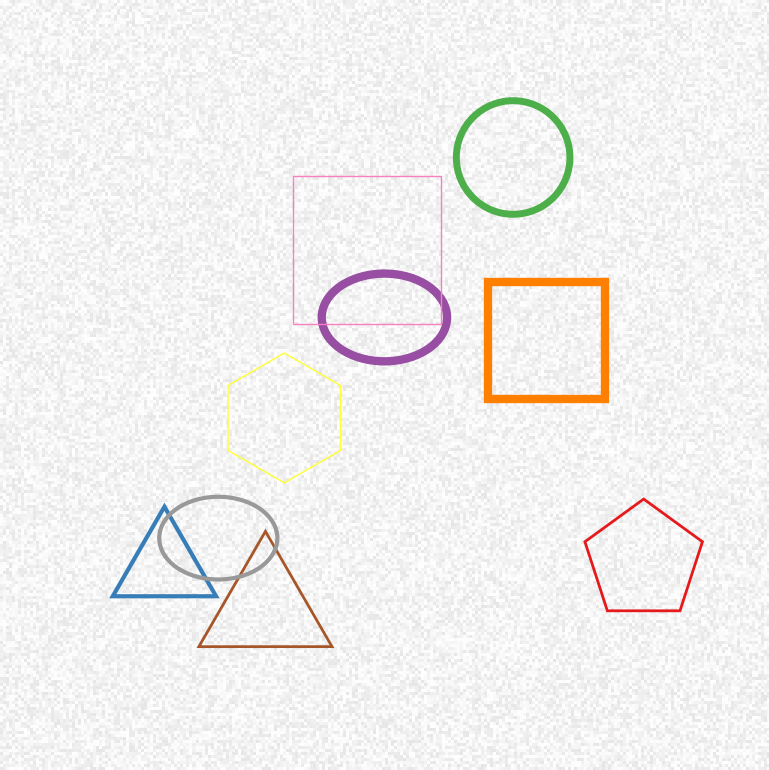[{"shape": "pentagon", "thickness": 1, "radius": 0.4, "center": [0.836, 0.272]}, {"shape": "triangle", "thickness": 1.5, "radius": 0.39, "center": [0.214, 0.264]}, {"shape": "circle", "thickness": 2.5, "radius": 0.37, "center": [0.666, 0.795]}, {"shape": "oval", "thickness": 3, "radius": 0.41, "center": [0.499, 0.588]}, {"shape": "square", "thickness": 3, "radius": 0.38, "center": [0.71, 0.557]}, {"shape": "hexagon", "thickness": 0.5, "radius": 0.42, "center": [0.369, 0.457]}, {"shape": "triangle", "thickness": 1, "radius": 0.5, "center": [0.345, 0.21]}, {"shape": "square", "thickness": 0.5, "radius": 0.48, "center": [0.477, 0.676]}, {"shape": "oval", "thickness": 1.5, "radius": 0.38, "center": [0.284, 0.301]}]